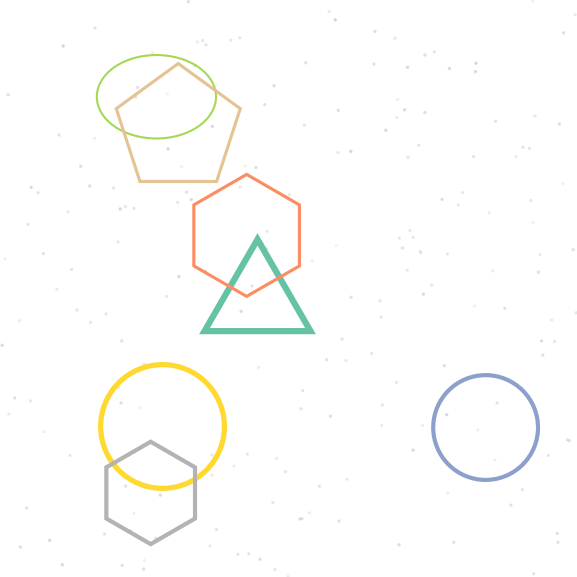[{"shape": "triangle", "thickness": 3, "radius": 0.53, "center": [0.446, 0.479]}, {"shape": "hexagon", "thickness": 1.5, "radius": 0.53, "center": [0.427, 0.592]}, {"shape": "circle", "thickness": 2, "radius": 0.45, "center": [0.841, 0.259]}, {"shape": "oval", "thickness": 1, "radius": 0.52, "center": [0.271, 0.832]}, {"shape": "circle", "thickness": 2.5, "radius": 0.54, "center": [0.281, 0.261]}, {"shape": "pentagon", "thickness": 1.5, "radius": 0.56, "center": [0.309, 0.776]}, {"shape": "hexagon", "thickness": 2, "radius": 0.44, "center": [0.261, 0.146]}]